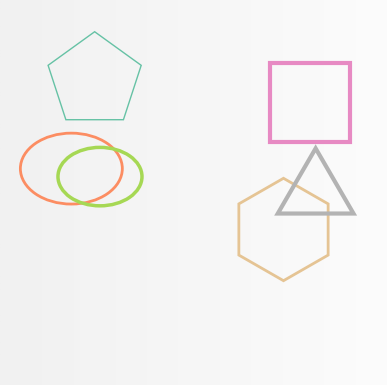[{"shape": "pentagon", "thickness": 1, "radius": 0.63, "center": [0.244, 0.791]}, {"shape": "oval", "thickness": 2, "radius": 0.66, "center": [0.184, 0.562]}, {"shape": "square", "thickness": 3, "radius": 0.51, "center": [0.8, 0.733]}, {"shape": "oval", "thickness": 2.5, "radius": 0.54, "center": [0.258, 0.541]}, {"shape": "hexagon", "thickness": 2, "radius": 0.67, "center": [0.732, 0.404]}, {"shape": "triangle", "thickness": 3, "radius": 0.56, "center": [0.815, 0.502]}]